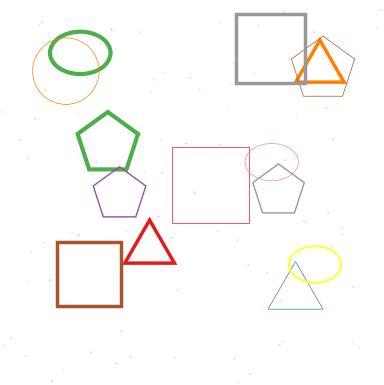[{"shape": "square", "thickness": 0.5, "radius": 0.49, "center": [0.547, 0.52]}, {"shape": "triangle", "thickness": 2.5, "radius": 0.37, "center": [0.389, 0.354]}, {"shape": "triangle", "thickness": 0.5, "radius": 0.41, "center": [0.768, 0.238]}, {"shape": "pentagon", "thickness": 3, "radius": 0.41, "center": [0.28, 0.627]}, {"shape": "oval", "thickness": 3, "radius": 0.39, "center": [0.208, 0.863]}, {"shape": "pentagon", "thickness": 1, "radius": 0.36, "center": [0.311, 0.495]}, {"shape": "circle", "thickness": 0.5, "radius": 0.43, "center": [0.171, 0.815]}, {"shape": "triangle", "thickness": 2.5, "radius": 0.36, "center": [0.831, 0.823]}, {"shape": "oval", "thickness": 1.5, "radius": 0.34, "center": [0.818, 0.313]}, {"shape": "pentagon", "thickness": 0.5, "radius": 0.43, "center": [0.839, 0.82]}, {"shape": "square", "thickness": 2.5, "radius": 0.41, "center": [0.231, 0.288]}, {"shape": "oval", "thickness": 0.5, "radius": 0.35, "center": [0.706, 0.579]}, {"shape": "pentagon", "thickness": 1, "radius": 0.35, "center": [0.723, 0.504]}, {"shape": "square", "thickness": 2.5, "radius": 0.45, "center": [0.703, 0.875]}]